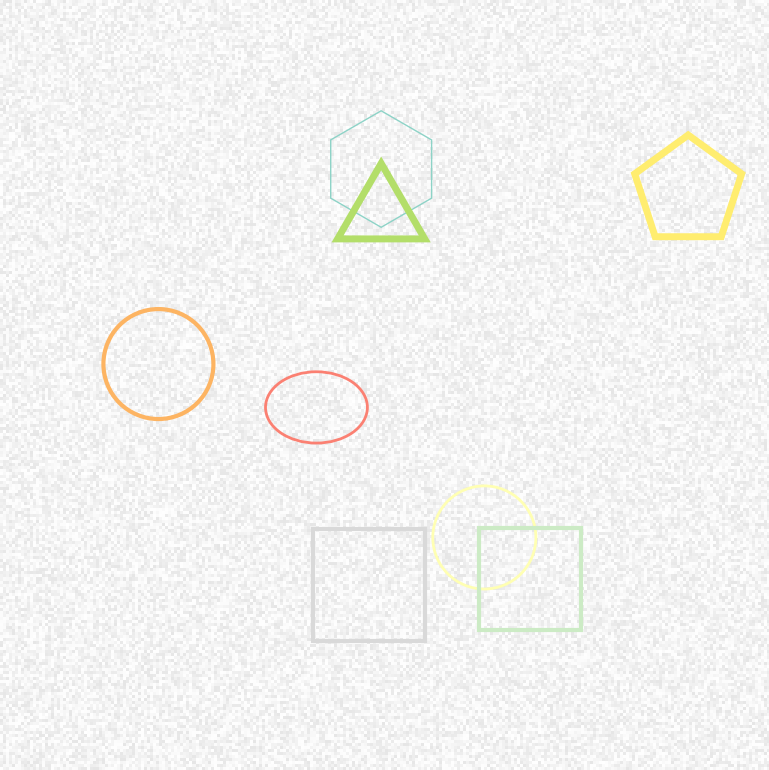[{"shape": "hexagon", "thickness": 0.5, "radius": 0.38, "center": [0.495, 0.78]}, {"shape": "circle", "thickness": 1, "radius": 0.33, "center": [0.629, 0.302]}, {"shape": "oval", "thickness": 1, "radius": 0.33, "center": [0.411, 0.471]}, {"shape": "circle", "thickness": 1.5, "radius": 0.36, "center": [0.206, 0.527]}, {"shape": "triangle", "thickness": 2.5, "radius": 0.33, "center": [0.495, 0.722]}, {"shape": "square", "thickness": 1.5, "radius": 0.36, "center": [0.48, 0.24]}, {"shape": "square", "thickness": 1.5, "radius": 0.33, "center": [0.688, 0.248]}, {"shape": "pentagon", "thickness": 2.5, "radius": 0.37, "center": [0.894, 0.752]}]